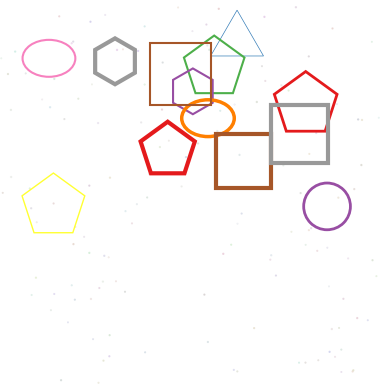[{"shape": "pentagon", "thickness": 3, "radius": 0.37, "center": [0.436, 0.61]}, {"shape": "pentagon", "thickness": 2, "radius": 0.43, "center": [0.794, 0.729]}, {"shape": "triangle", "thickness": 0.5, "radius": 0.4, "center": [0.616, 0.894]}, {"shape": "pentagon", "thickness": 1.5, "radius": 0.41, "center": [0.556, 0.825]}, {"shape": "circle", "thickness": 2, "radius": 0.3, "center": [0.849, 0.464]}, {"shape": "hexagon", "thickness": 1.5, "radius": 0.3, "center": [0.501, 0.763]}, {"shape": "oval", "thickness": 2.5, "radius": 0.34, "center": [0.54, 0.693]}, {"shape": "pentagon", "thickness": 1, "radius": 0.43, "center": [0.139, 0.465]}, {"shape": "square", "thickness": 1.5, "radius": 0.4, "center": [0.469, 0.807]}, {"shape": "square", "thickness": 3, "radius": 0.35, "center": [0.632, 0.582]}, {"shape": "oval", "thickness": 1.5, "radius": 0.34, "center": [0.127, 0.849]}, {"shape": "square", "thickness": 3, "radius": 0.37, "center": [0.778, 0.651]}, {"shape": "hexagon", "thickness": 3, "radius": 0.3, "center": [0.299, 0.841]}]